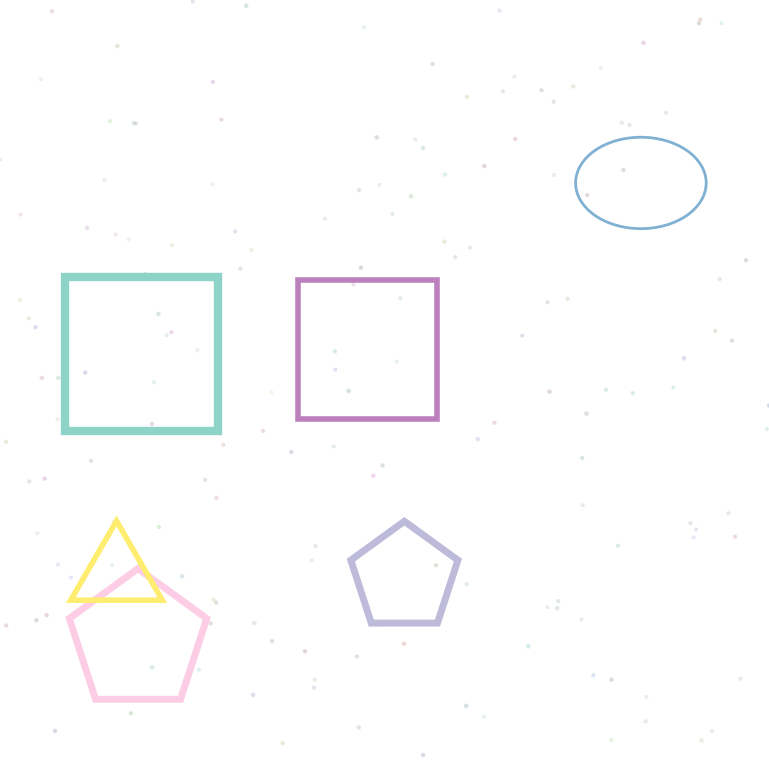[{"shape": "square", "thickness": 3, "radius": 0.5, "center": [0.184, 0.54]}, {"shape": "pentagon", "thickness": 2.5, "radius": 0.37, "center": [0.525, 0.25]}, {"shape": "oval", "thickness": 1, "radius": 0.42, "center": [0.832, 0.762]}, {"shape": "pentagon", "thickness": 2.5, "radius": 0.47, "center": [0.179, 0.168]}, {"shape": "square", "thickness": 2, "radius": 0.45, "center": [0.477, 0.546]}, {"shape": "triangle", "thickness": 2, "radius": 0.34, "center": [0.151, 0.255]}]